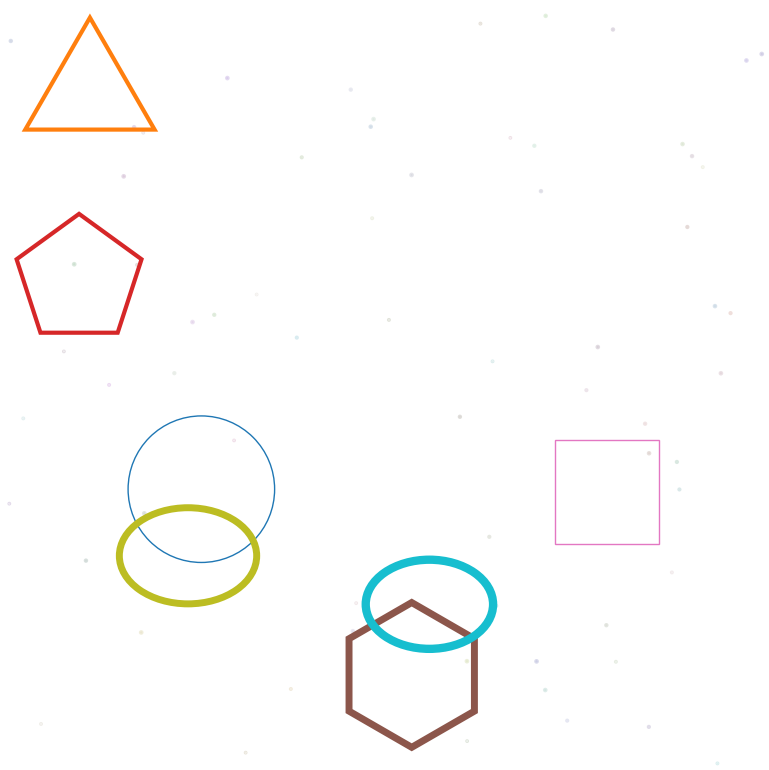[{"shape": "circle", "thickness": 0.5, "radius": 0.48, "center": [0.261, 0.365]}, {"shape": "triangle", "thickness": 1.5, "radius": 0.48, "center": [0.117, 0.88]}, {"shape": "pentagon", "thickness": 1.5, "radius": 0.43, "center": [0.103, 0.637]}, {"shape": "hexagon", "thickness": 2.5, "radius": 0.47, "center": [0.535, 0.123]}, {"shape": "square", "thickness": 0.5, "radius": 0.34, "center": [0.788, 0.361]}, {"shape": "oval", "thickness": 2.5, "radius": 0.45, "center": [0.244, 0.278]}, {"shape": "oval", "thickness": 3, "radius": 0.41, "center": [0.558, 0.215]}]